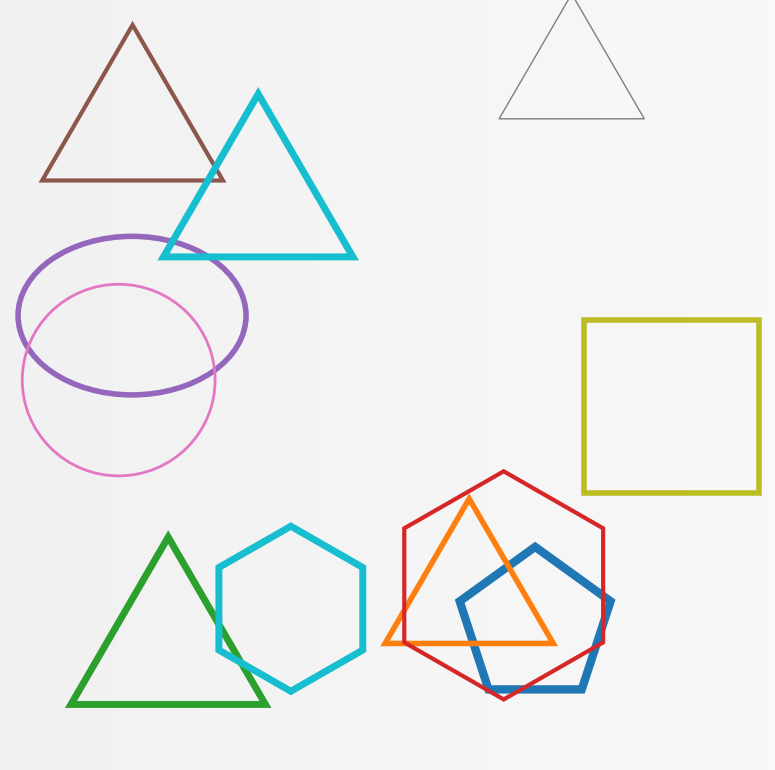[{"shape": "pentagon", "thickness": 3, "radius": 0.51, "center": [0.69, 0.187]}, {"shape": "triangle", "thickness": 2, "radius": 0.63, "center": [0.605, 0.227]}, {"shape": "triangle", "thickness": 2.5, "radius": 0.72, "center": [0.217, 0.158]}, {"shape": "hexagon", "thickness": 1.5, "radius": 0.74, "center": [0.65, 0.24]}, {"shape": "oval", "thickness": 2, "radius": 0.74, "center": [0.17, 0.59]}, {"shape": "triangle", "thickness": 1.5, "radius": 0.67, "center": [0.171, 0.833]}, {"shape": "circle", "thickness": 1, "radius": 0.62, "center": [0.153, 0.506]}, {"shape": "triangle", "thickness": 0.5, "radius": 0.54, "center": [0.738, 0.9]}, {"shape": "square", "thickness": 2, "radius": 0.56, "center": [0.866, 0.472]}, {"shape": "hexagon", "thickness": 2.5, "radius": 0.54, "center": [0.375, 0.209]}, {"shape": "triangle", "thickness": 2.5, "radius": 0.71, "center": [0.333, 0.737]}]